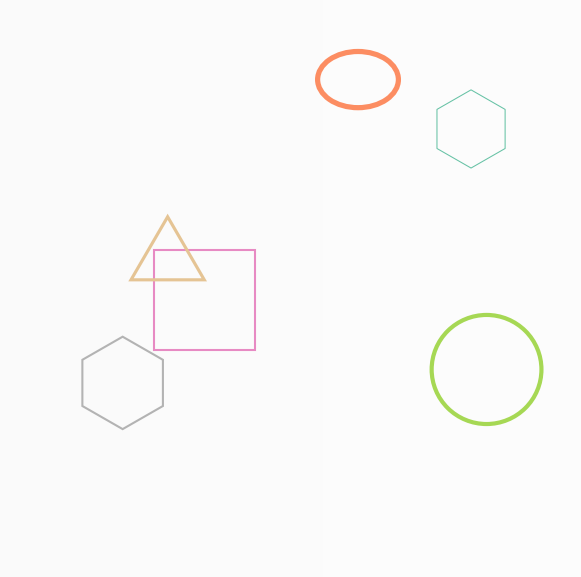[{"shape": "hexagon", "thickness": 0.5, "radius": 0.34, "center": [0.81, 0.776]}, {"shape": "oval", "thickness": 2.5, "radius": 0.35, "center": [0.616, 0.861]}, {"shape": "square", "thickness": 1, "radius": 0.43, "center": [0.351, 0.48]}, {"shape": "circle", "thickness": 2, "radius": 0.47, "center": [0.837, 0.359]}, {"shape": "triangle", "thickness": 1.5, "radius": 0.36, "center": [0.288, 0.551]}, {"shape": "hexagon", "thickness": 1, "radius": 0.4, "center": [0.211, 0.336]}]